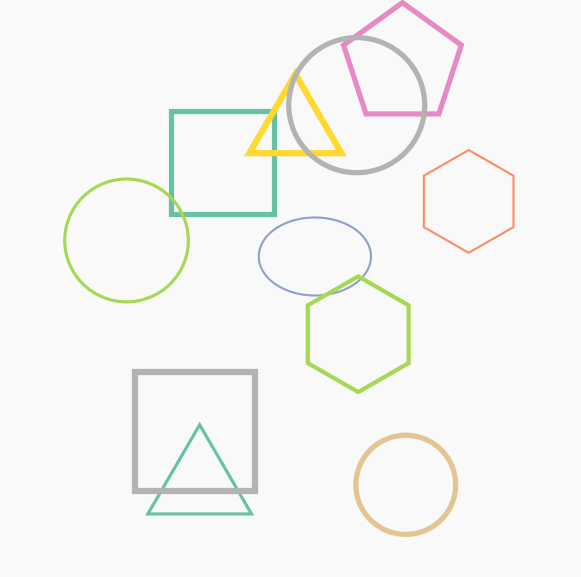[{"shape": "square", "thickness": 2.5, "radius": 0.44, "center": [0.382, 0.718]}, {"shape": "triangle", "thickness": 1.5, "radius": 0.51, "center": [0.344, 0.161]}, {"shape": "hexagon", "thickness": 1, "radius": 0.45, "center": [0.806, 0.65]}, {"shape": "oval", "thickness": 1, "radius": 0.48, "center": [0.542, 0.555]}, {"shape": "pentagon", "thickness": 2.5, "radius": 0.53, "center": [0.692, 0.888]}, {"shape": "hexagon", "thickness": 2, "radius": 0.5, "center": [0.616, 0.42]}, {"shape": "circle", "thickness": 1.5, "radius": 0.53, "center": [0.218, 0.583]}, {"shape": "triangle", "thickness": 3, "radius": 0.46, "center": [0.508, 0.78]}, {"shape": "circle", "thickness": 2.5, "radius": 0.43, "center": [0.698, 0.16]}, {"shape": "circle", "thickness": 2.5, "radius": 0.58, "center": [0.614, 0.817]}, {"shape": "square", "thickness": 3, "radius": 0.52, "center": [0.335, 0.252]}]